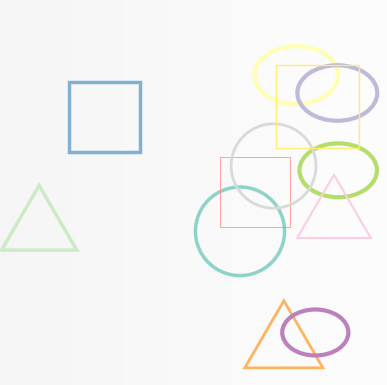[{"shape": "circle", "thickness": 2.5, "radius": 0.58, "center": [0.619, 0.399]}, {"shape": "oval", "thickness": 3, "radius": 0.54, "center": [0.764, 0.805]}, {"shape": "oval", "thickness": 3, "radius": 0.52, "center": [0.87, 0.758]}, {"shape": "square", "thickness": 0.5, "radius": 0.45, "center": [0.657, 0.501]}, {"shape": "square", "thickness": 2.5, "radius": 0.46, "center": [0.269, 0.697]}, {"shape": "triangle", "thickness": 2, "radius": 0.58, "center": [0.732, 0.103]}, {"shape": "oval", "thickness": 3, "radius": 0.5, "center": [0.873, 0.558]}, {"shape": "triangle", "thickness": 1.5, "radius": 0.55, "center": [0.862, 0.437]}, {"shape": "circle", "thickness": 2, "radius": 0.55, "center": [0.706, 0.569]}, {"shape": "oval", "thickness": 3, "radius": 0.43, "center": [0.814, 0.136]}, {"shape": "triangle", "thickness": 2.5, "radius": 0.56, "center": [0.101, 0.406]}, {"shape": "square", "thickness": 1, "radius": 0.54, "center": [0.82, 0.723]}]